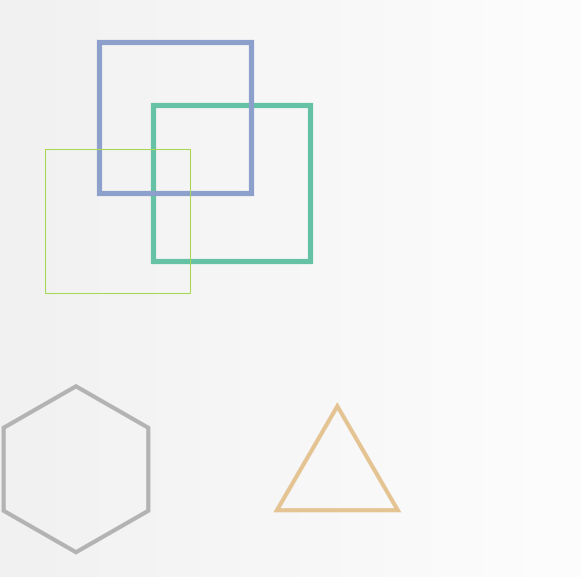[{"shape": "square", "thickness": 2.5, "radius": 0.67, "center": [0.399, 0.682]}, {"shape": "square", "thickness": 2.5, "radius": 0.66, "center": [0.301, 0.796]}, {"shape": "square", "thickness": 0.5, "radius": 0.63, "center": [0.202, 0.617]}, {"shape": "triangle", "thickness": 2, "radius": 0.6, "center": [0.58, 0.176]}, {"shape": "hexagon", "thickness": 2, "radius": 0.72, "center": [0.131, 0.187]}]